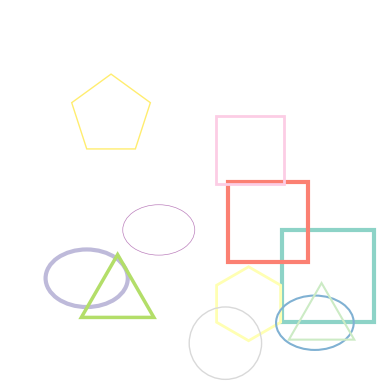[{"shape": "square", "thickness": 3, "radius": 0.6, "center": [0.852, 0.283]}, {"shape": "hexagon", "thickness": 2, "radius": 0.48, "center": [0.646, 0.211]}, {"shape": "oval", "thickness": 3, "radius": 0.53, "center": [0.225, 0.277]}, {"shape": "square", "thickness": 3, "radius": 0.52, "center": [0.696, 0.424]}, {"shape": "oval", "thickness": 1.5, "radius": 0.5, "center": [0.818, 0.162]}, {"shape": "triangle", "thickness": 2.5, "radius": 0.54, "center": [0.305, 0.23]}, {"shape": "square", "thickness": 2, "radius": 0.44, "center": [0.65, 0.61]}, {"shape": "circle", "thickness": 1, "radius": 0.47, "center": [0.585, 0.109]}, {"shape": "oval", "thickness": 0.5, "radius": 0.47, "center": [0.412, 0.403]}, {"shape": "triangle", "thickness": 1.5, "radius": 0.49, "center": [0.835, 0.167]}, {"shape": "pentagon", "thickness": 1, "radius": 0.54, "center": [0.288, 0.7]}]